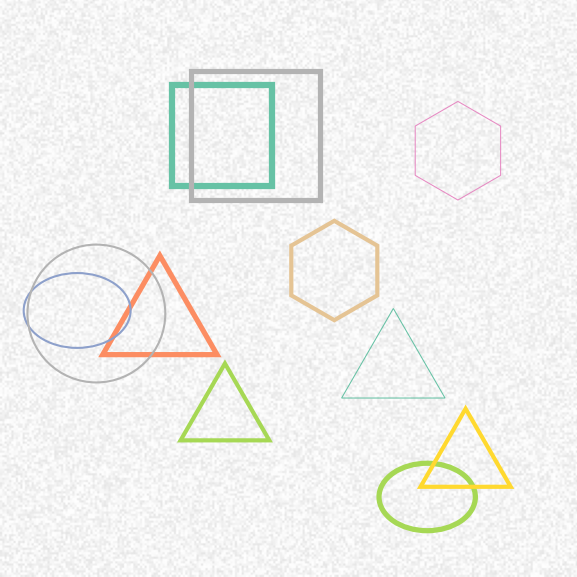[{"shape": "square", "thickness": 3, "radius": 0.43, "center": [0.384, 0.764]}, {"shape": "triangle", "thickness": 0.5, "radius": 0.52, "center": [0.681, 0.362]}, {"shape": "triangle", "thickness": 2.5, "radius": 0.57, "center": [0.277, 0.442]}, {"shape": "oval", "thickness": 1, "radius": 0.46, "center": [0.134, 0.462]}, {"shape": "hexagon", "thickness": 0.5, "radius": 0.43, "center": [0.793, 0.738]}, {"shape": "oval", "thickness": 2.5, "radius": 0.42, "center": [0.74, 0.139]}, {"shape": "triangle", "thickness": 2, "radius": 0.44, "center": [0.39, 0.281]}, {"shape": "triangle", "thickness": 2, "radius": 0.45, "center": [0.806, 0.201]}, {"shape": "hexagon", "thickness": 2, "radius": 0.43, "center": [0.579, 0.531]}, {"shape": "square", "thickness": 2.5, "radius": 0.56, "center": [0.442, 0.765]}, {"shape": "circle", "thickness": 1, "radius": 0.6, "center": [0.167, 0.456]}]